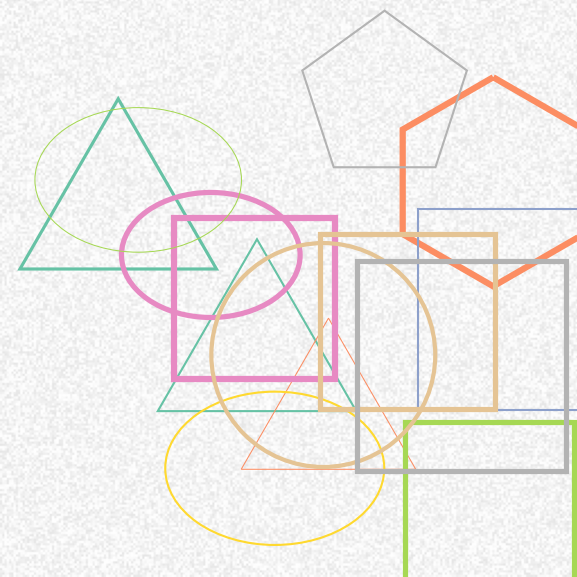[{"shape": "triangle", "thickness": 1, "radius": 0.99, "center": [0.445, 0.386]}, {"shape": "triangle", "thickness": 1.5, "radius": 0.98, "center": [0.205, 0.632]}, {"shape": "triangle", "thickness": 0.5, "radius": 0.87, "center": [0.569, 0.274]}, {"shape": "hexagon", "thickness": 3, "radius": 0.91, "center": [0.854, 0.684]}, {"shape": "square", "thickness": 1, "radius": 0.87, "center": [0.899, 0.464]}, {"shape": "oval", "thickness": 2.5, "radius": 0.77, "center": [0.365, 0.558]}, {"shape": "square", "thickness": 3, "radius": 0.7, "center": [0.441, 0.482]}, {"shape": "oval", "thickness": 0.5, "radius": 0.89, "center": [0.239, 0.688]}, {"shape": "square", "thickness": 2.5, "radius": 0.73, "center": [0.848, 0.122]}, {"shape": "oval", "thickness": 1, "radius": 0.95, "center": [0.476, 0.188]}, {"shape": "square", "thickness": 2.5, "radius": 0.76, "center": [0.706, 0.443]}, {"shape": "circle", "thickness": 2, "radius": 0.97, "center": [0.56, 0.384]}, {"shape": "pentagon", "thickness": 1, "radius": 0.75, "center": [0.666, 0.831]}, {"shape": "square", "thickness": 2.5, "radius": 0.91, "center": [0.799, 0.365]}]